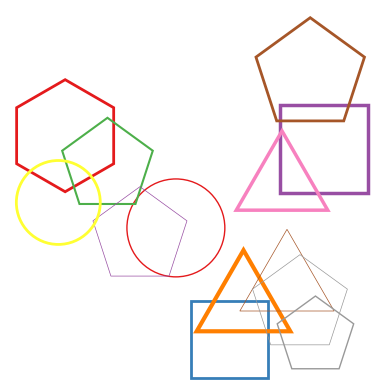[{"shape": "circle", "thickness": 1, "radius": 0.64, "center": [0.457, 0.408]}, {"shape": "hexagon", "thickness": 2, "radius": 0.73, "center": [0.169, 0.648]}, {"shape": "square", "thickness": 2, "radius": 0.5, "center": [0.596, 0.118]}, {"shape": "pentagon", "thickness": 1.5, "radius": 0.62, "center": [0.279, 0.57]}, {"shape": "pentagon", "thickness": 0.5, "radius": 0.64, "center": [0.364, 0.387]}, {"shape": "square", "thickness": 2.5, "radius": 0.57, "center": [0.842, 0.612]}, {"shape": "triangle", "thickness": 3, "radius": 0.7, "center": [0.632, 0.21]}, {"shape": "circle", "thickness": 2, "radius": 0.54, "center": [0.151, 0.474]}, {"shape": "pentagon", "thickness": 2, "radius": 0.74, "center": [0.806, 0.806]}, {"shape": "triangle", "thickness": 0.5, "radius": 0.71, "center": [0.745, 0.263]}, {"shape": "triangle", "thickness": 2.5, "radius": 0.69, "center": [0.732, 0.523]}, {"shape": "pentagon", "thickness": 0.5, "radius": 0.65, "center": [0.779, 0.209]}, {"shape": "pentagon", "thickness": 1, "radius": 0.52, "center": [0.819, 0.127]}]